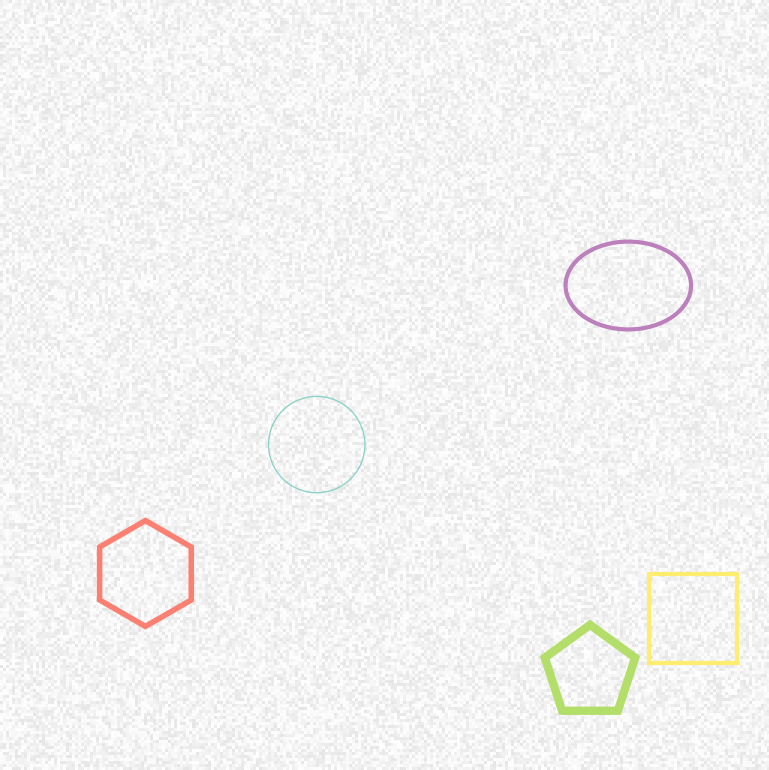[{"shape": "circle", "thickness": 0.5, "radius": 0.31, "center": [0.411, 0.423]}, {"shape": "hexagon", "thickness": 2, "radius": 0.34, "center": [0.189, 0.255]}, {"shape": "pentagon", "thickness": 3, "radius": 0.31, "center": [0.766, 0.127]}, {"shape": "oval", "thickness": 1.5, "radius": 0.41, "center": [0.816, 0.629]}, {"shape": "square", "thickness": 1.5, "radius": 0.29, "center": [0.9, 0.197]}]